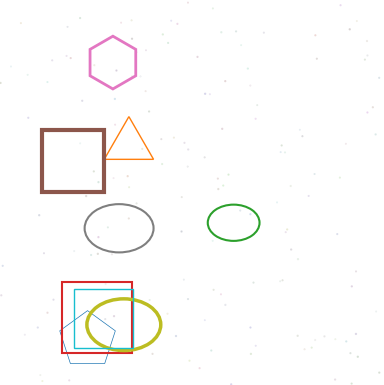[{"shape": "pentagon", "thickness": 0.5, "radius": 0.38, "center": [0.227, 0.117]}, {"shape": "triangle", "thickness": 1, "radius": 0.37, "center": [0.335, 0.623]}, {"shape": "oval", "thickness": 1.5, "radius": 0.34, "center": [0.607, 0.421]}, {"shape": "square", "thickness": 1.5, "radius": 0.46, "center": [0.252, 0.175]}, {"shape": "square", "thickness": 3, "radius": 0.4, "center": [0.189, 0.582]}, {"shape": "hexagon", "thickness": 2, "radius": 0.34, "center": [0.293, 0.837]}, {"shape": "oval", "thickness": 1.5, "radius": 0.45, "center": [0.309, 0.407]}, {"shape": "oval", "thickness": 2.5, "radius": 0.48, "center": [0.322, 0.157]}, {"shape": "square", "thickness": 1, "radius": 0.38, "center": [0.268, 0.173]}]